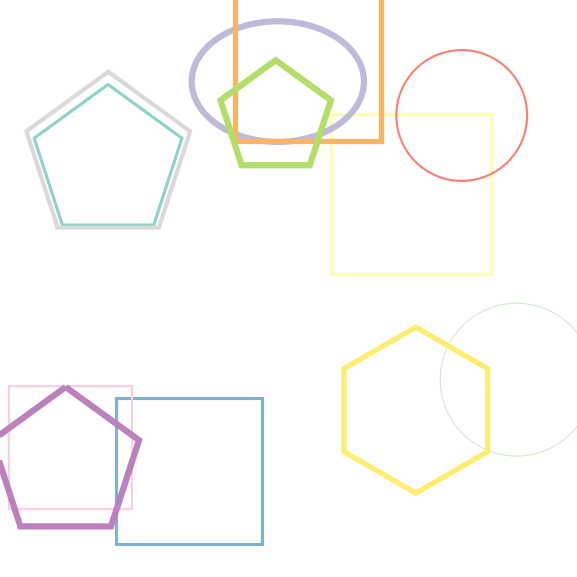[{"shape": "pentagon", "thickness": 1.5, "radius": 0.67, "center": [0.187, 0.718]}, {"shape": "square", "thickness": 1.5, "radius": 0.69, "center": [0.712, 0.663]}, {"shape": "oval", "thickness": 3, "radius": 0.75, "center": [0.481, 0.858]}, {"shape": "circle", "thickness": 1, "radius": 0.57, "center": [0.8, 0.799]}, {"shape": "square", "thickness": 1.5, "radius": 0.63, "center": [0.328, 0.184]}, {"shape": "square", "thickness": 2.5, "radius": 0.63, "center": [0.533, 0.882]}, {"shape": "pentagon", "thickness": 3, "radius": 0.5, "center": [0.477, 0.794]}, {"shape": "square", "thickness": 1, "radius": 0.53, "center": [0.122, 0.224]}, {"shape": "pentagon", "thickness": 2, "radius": 0.75, "center": [0.187, 0.726]}, {"shape": "pentagon", "thickness": 3, "radius": 0.67, "center": [0.114, 0.196]}, {"shape": "circle", "thickness": 0.5, "radius": 0.66, "center": [0.895, 0.342]}, {"shape": "hexagon", "thickness": 2.5, "radius": 0.72, "center": [0.72, 0.289]}]